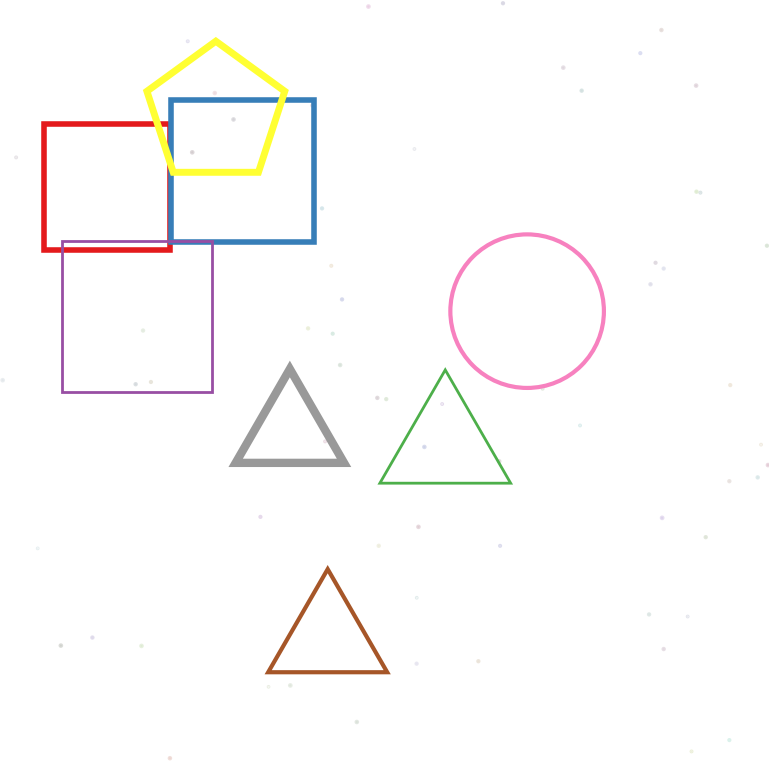[{"shape": "square", "thickness": 2, "radius": 0.41, "center": [0.139, 0.757]}, {"shape": "square", "thickness": 2, "radius": 0.46, "center": [0.315, 0.778]}, {"shape": "triangle", "thickness": 1, "radius": 0.49, "center": [0.578, 0.422]}, {"shape": "square", "thickness": 1, "radius": 0.49, "center": [0.178, 0.589]}, {"shape": "pentagon", "thickness": 2.5, "radius": 0.47, "center": [0.28, 0.852]}, {"shape": "triangle", "thickness": 1.5, "radius": 0.45, "center": [0.426, 0.172]}, {"shape": "circle", "thickness": 1.5, "radius": 0.5, "center": [0.685, 0.596]}, {"shape": "triangle", "thickness": 3, "radius": 0.41, "center": [0.376, 0.44]}]